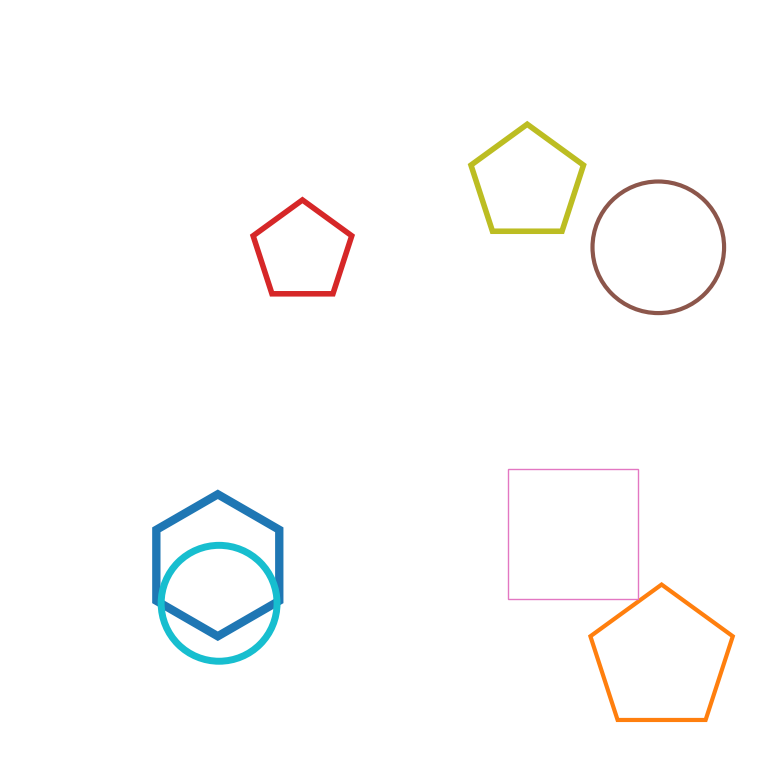[{"shape": "hexagon", "thickness": 3, "radius": 0.46, "center": [0.283, 0.266]}, {"shape": "pentagon", "thickness": 1.5, "radius": 0.49, "center": [0.859, 0.144]}, {"shape": "pentagon", "thickness": 2, "radius": 0.34, "center": [0.393, 0.673]}, {"shape": "circle", "thickness": 1.5, "radius": 0.43, "center": [0.855, 0.679]}, {"shape": "square", "thickness": 0.5, "radius": 0.42, "center": [0.744, 0.307]}, {"shape": "pentagon", "thickness": 2, "radius": 0.38, "center": [0.685, 0.762]}, {"shape": "circle", "thickness": 2.5, "radius": 0.38, "center": [0.285, 0.217]}]